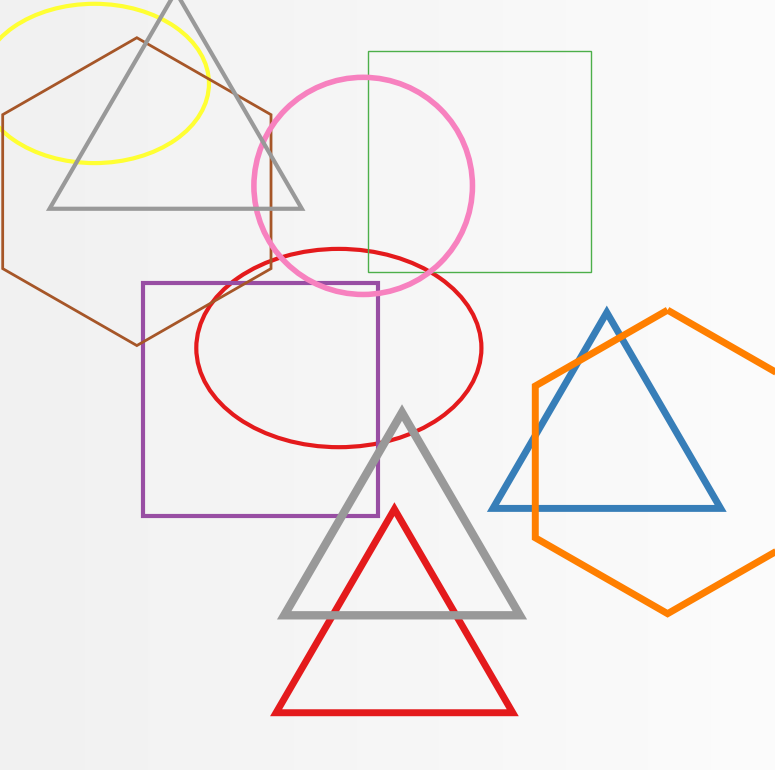[{"shape": "triangle", "thickness": 2.5, "radius": 0.88, "center": [0.509, 0.163]}, {"shape": "oval", "thickness": 1.5, "radius": 0.92, "center": [0.437, 0.548]}, {"shape": "triangle", "thickness": 2.5, "radius": 0.85, "center": [0.783, 0.425]}, {"shape": "square", "thickness": 0.5, "radius": 0.72, "center": [0.618, 0.79]}, {"shape": "square", "thickness": 1.5, "radius": 0.76, "center": [0.336, 0.481]}, {"shape": "hexagon", "thickness": 2.5, "radius": 0.99, "center": [0.861, 0.4]}, {"shape": "oval", "thickness": 1.5, "radius": 0.74, "center": [0.122, 0.892]}, {"shape": "hexagon", "thickness": 1, "radius": 1.0, "center": [0.177, 0.751]}, {"shape": "circle", "thickness": 2, "radius": 0.71, "center": [0.469, 0.759]}, {"shape": "triangle", "thickness": 3, "radius": 0.88, "center": [0.519, 0.289]}, {"shape": "triangle", "thickness": 1.5, "radius": 0.94, "center": [0.227, 0.823]}]